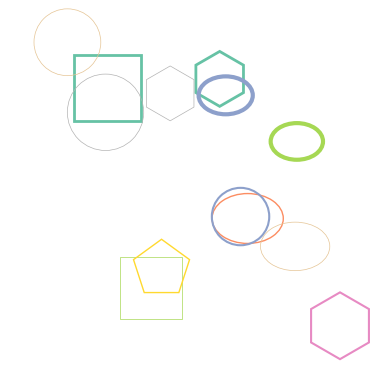[{"shape": "hexagon", "thickness": 2, "radius": 0.36, "center": [0.571, 0.795]}, {"shape": "square", "thickness": 2, "radius": 0.43, "center": [0.28, 0.771]}, {"shape": "oval", "thickness": 1, "radius": 0.46, "center": [0.643, 0.432]}, {"shape": "oval", "thickness": 3, "radius": 0.35, "center": [0.586, 0.752]}, {"shape": "circle", "thickness": 1.5, "radius": 0.37, "center": [0.625, 0.438]}, {"shape": "hexagon", "thickness": 1.5, "radius": 0.43, "center": [0.883, 0.154]}, {"shape": "square", "thickness": 0.5, "radius": 0.4, "center": [0.393, 0.252]}, {"shape": "oval", "thickness": 3, "radius": 0.34, "center": [0.771, 0.633]}, {"shape": "pentagon", "thickness": 1, "radius": 0.38, "center": [0.42, 0.302]}, {"shape": "oval", "thickness": 0.5, "radius": 0.45, "center": [0.767, 0.36]}, {"shape": "circle", "thickness": 0.5, "radius": 0.43, "center": [0.175, 0.89]}, {"shape": "hexagon", "thickness": 0.5, "radius": 0.36, "center": [0.442, 0.757]}, {"shape": "circle", "thickness": 0.5, "radius": 0.5, "center": [0.274, 0.708]}]